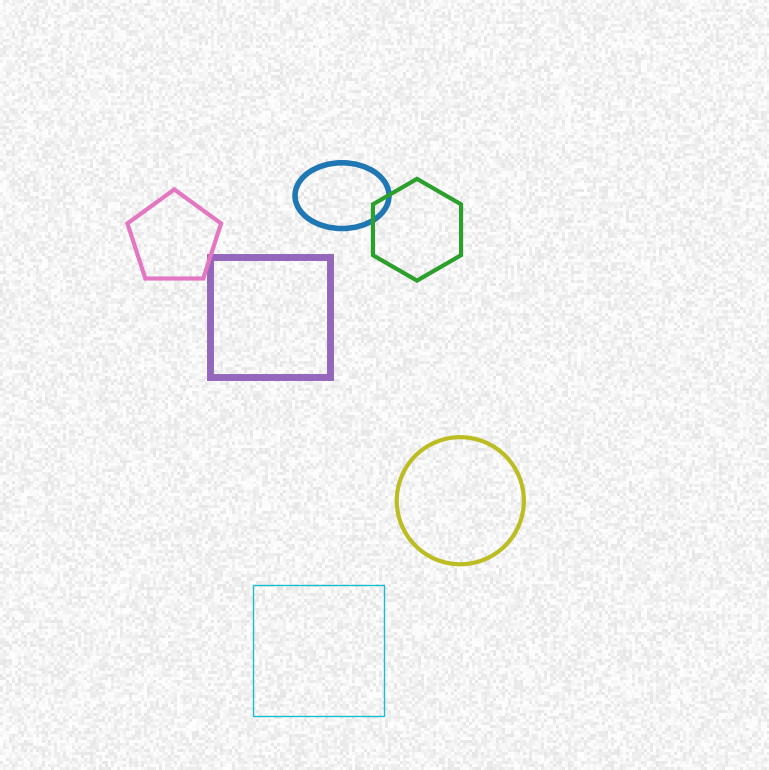[{"shape": "oval", "thickness": 2, "radius": 0.31, "center": [0.444, 0.746]}, {"shape": "hexagon", "thickness": 1.5, "radius": 0.33, "center": [0.542, 0.702]}, {"shape": "square", "thickness": 2.5, "radius": 0.39, "center": [0.351, 0.588]}, {"shape": "pentagon", "thickness": 1.5, "radius": 0.32, "center": [0.226, 0.69]}, {"shape": "circle", "thickness": 1.5, "radius": 0.41, "center": [0.598, 0.35]}, {"shape": "square", "thickness": 0.5, "radius": 0.43, "center": [0.414, 0.155]}]